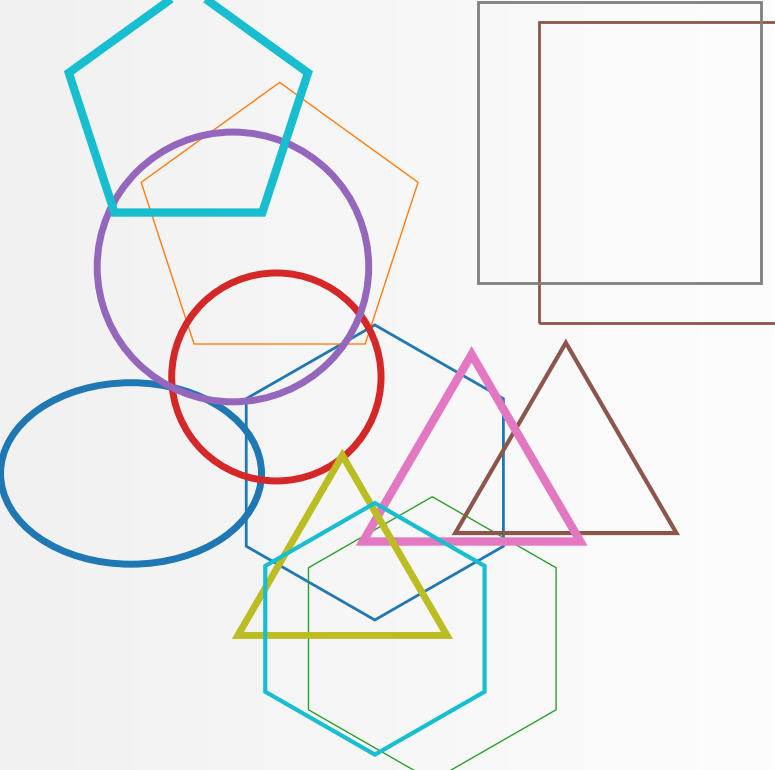[{"shape": "hexagon", "thickness": 1, "radius": 0.96, "center": [0.484, 0.386]}, {"shape": "oval", "thickness": 2.5, "radius": 0.84, "center": [0.169, 0.385]}, {"shape": "pentagon", "thickness": 0.5, "radius": 0.94, "center": [0.361, 0.705]}, {"shape": "hexagon", "thickness": 0.5, "radius": 0.92, "center": [0.558, 0.17]}, {"shape": "circle", "thickness": 2.5, "radius": 0.68, "center": [0.357, 0.51]}, {"shape": "circle", "thickness": 2.5, "radius": 0.88, "center": [0.301, 0.653]}, {"shape": "square", "thickness": 1, "radius": 0.98, "center": [0.891, 0.776]}, {"shape": "triangle", "thickness": 1.5, "radius": 0.82, "center": [0.73, 0.39]}, {"shape": "triangle", "thickness": 3, "radius": 0.81, "center": [0.609, 0.378]}, {"shape": "square", "thickness": 1, "radius": 0.91, "center": [0.8, 0.815]}, {"shape": "triangle", "thickness": 2.5, "radius": 0.78, "center": [0.442, 0.253]}, {"shape": "pentagon", "thickness": 3, "radius": 0.81, "center": [0.243, 0.855]}, {"shape": "hexagon", "thickness": 1.5, "radius": 0.82, "center": [0.484, 0.183]}]